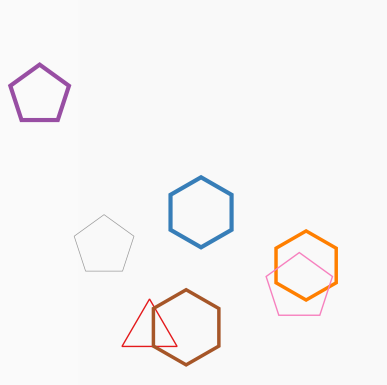[{"shape": "triangle", "thickness": 1, "radius": 0.41, "center": [0.386, 0.141]}, {"shape": "hexagon", "thickness": 3, "radius": 0.45, "center": [0.519, 0.449]}, {"shape": "pentagon", "thickness": 3, "radius": 0.4, "center": [0.102, 0.753]}, {"shape": "hexagon", "thickness": 2.5, "radius": 0.45, "center": [0.79, 0.31]}, {"shape": "hexagon", "thickness": 2.5, "radius": 0.49, "center": [0.48, 0.15]}, {"shape": "pentagon", "thickness": 1, "radius": 0.45, "center": [0.772, 0.254]}, {"shape": "pentagon", "thickness": 0.5, "radius": 0.41, "center": [0.269, 0.361]}]